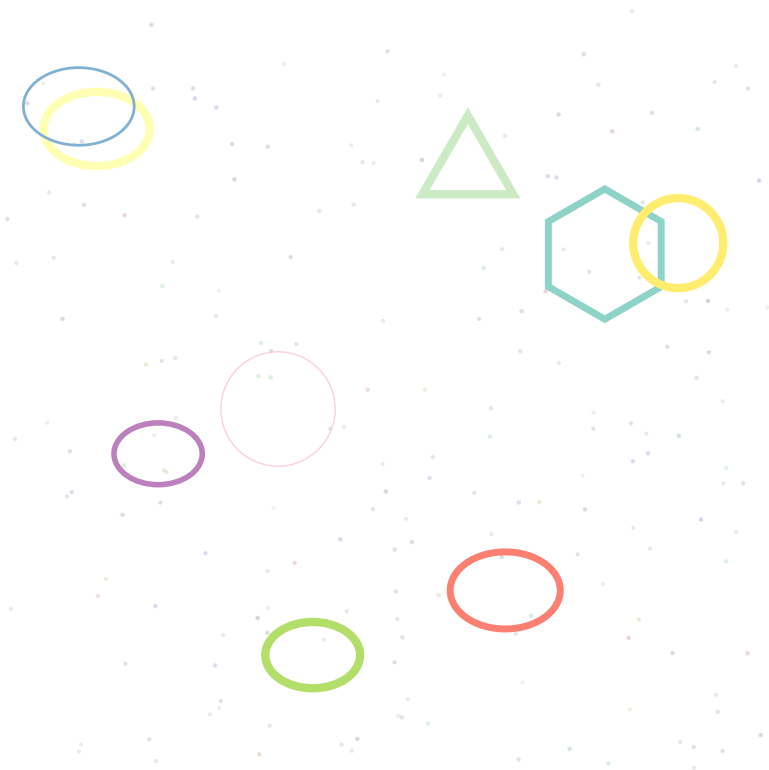[{"shape": "hexagon", "thickness": 2.5, "radius": 0.42, "center": [0.785, 0.67]}, {"shape": "oval", "thickness": 3, "radius": 0.34, "center": [0.126, 0.833]}, {"shape": "oval", "thickness": 2.5, "radius": 0.36, "center": [0.656, 0.233]}, {"shape": "oval", "thickness": 1, "radius": 0.36, "center": [0.102, 0.862]}, {"shape": "oval", "thickness": 3, "radius": 0.31, "center": [0.406, 0.149]}, {"shape": "circle", "thickness": 0.5, "radius": 0.37, "center": [0.361, 0.469]}, {"shape": "oval", "thickness": 2, "radius": 0.29, "center": [0.205, 0.411]}, {"shape": "triangle", "thickness": 3, "radius": 0.34, "center": [0.608, 0.782]}, {"shape": "circle", "thickness": 3, "radius": 0.29, "center": [0.881, 0.684]}]